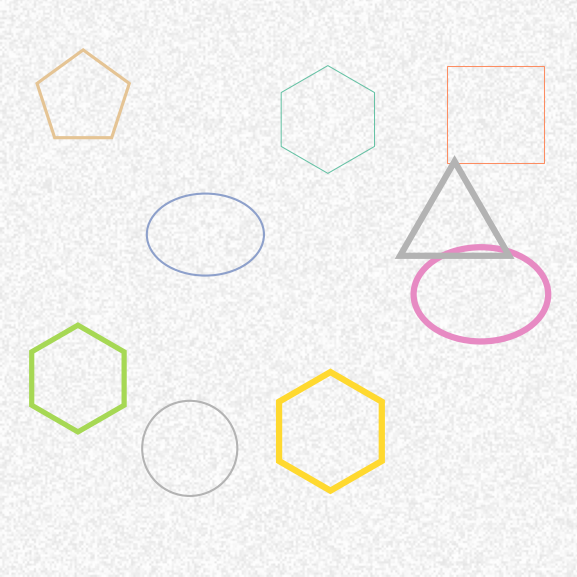[{"shape": "hexagon", "thickness": 0.5, "radius": 0.47, "center": [0.568, 0.792]}, {"shape": "square", "thickness": 0.5, "radius": 0.42, "center": [0.859, 0.801]}, {"shape": "oval", "thickness": 1, "radius": 0.51, "center": [0.356, 0.593]}, {"shape": "oval", "thickness": 3, "radius": 0.58, "center": [0.833, 0.489]}, {"shape": "hexagon", "thickness": 2.5, "radius": 0.46, "center": [0.135, 0.344]}, {"shape": "hexagon", "thickness": 3, "radius": 0.51, "center": [0.572, 0.252]}, {"shape": "pentagon", "thickness": 1.5, "radius": 0.42, "center": [0.144, 0.829]}, {"shape": "triangle", "thickness": 3, "radius": 0.54, "center": [0.787, 0.611]}, {"shape": "circle", "thickness": 1, "radius": 0.41, "center": [0.329, 0.223]}]